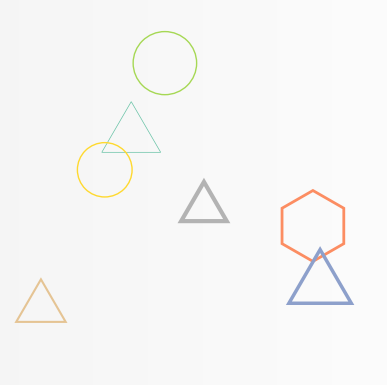[{"shape": "triangle", "thickness": 0.5, "radius": 0.44, "center": [0.339, 0.648]}, {"shape": "hexagon", "thickness": 2, "radius": 0.46, "center": [0.808, 0.413]}, {"shape": "triangle", "thickness": 2.5, "radius": 0.46, "center": [0.826, 0.259]}, {"shape": "circle", "thickness": 1, "radius": 0.41, "center": [0.426, 0.836]}, {"shape": "circle", "thickness": 1, "radius": 0.35, "center": [0.27, 0.559]}, {"shape": "triangle", "thickness": 1.5, "radius": 0.37, "center": [0.106, 0.201]}, {"shape": "triangle", "thickness": 3, "radius": 0.34, "center": [0.526, 0.46]}]